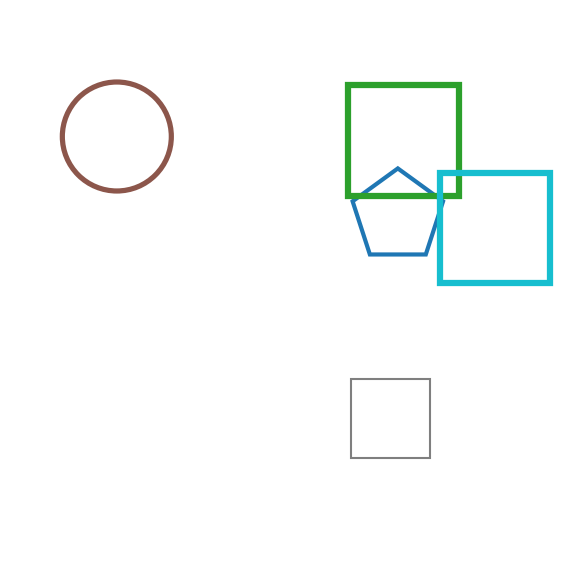[{"shape": "pentagon", "thickness": 2, "radius": 0.41, "center": [0.689, 0.625]}, {"shape": "square", "thickness": 3, "radius": 0.48, "center": [0.699, 0.756]}, {"shape": "circle", "thickness": 2.5, "radius": 0.47, "center": [0.202, 0.763]}, {"shape": "square", "thickness": 1, "radius": 0.34, "center": [0.677, 0.274]}, {"shape": "square", "thickness": 3, "radius": 0.48, "center": [0.858, 0.604]}]